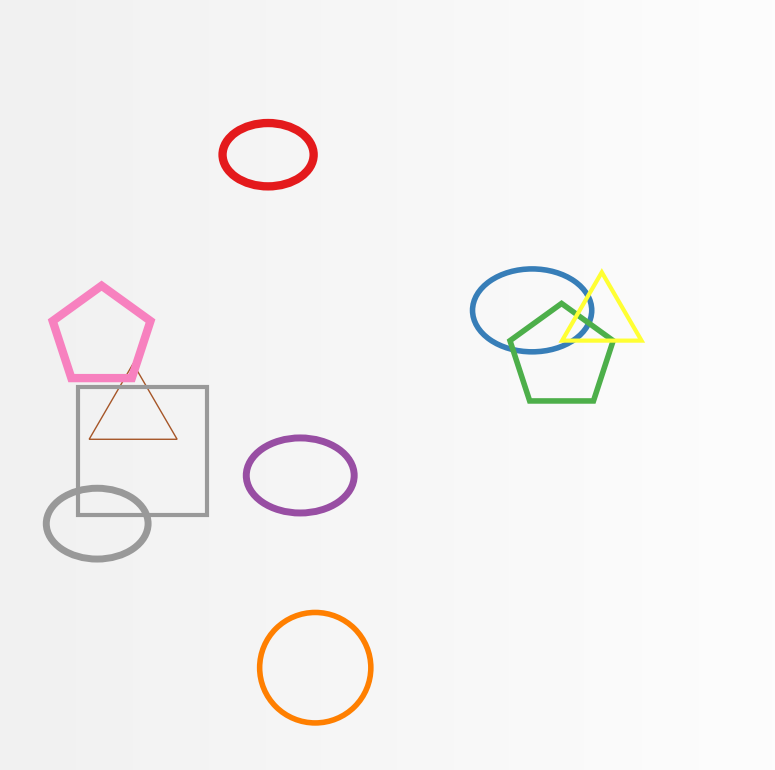[{"shape": "oval", "thickness": 3, "radius": 0.29, "center": [0.346, 0.799]}, {"shape": "oval", "thickness": 2, "radius": 0.38, "center": [0.687, 0.597]}, {"shape": "pentagon", "thickness": 2, "radius": 0.35, "center": [0.725, 0.536]}, {"shape": "oval", "thickness": 2.5, "radius": 0.35, "center": [0.387, 0.383]}, {"shape": "circle", "thickness": 2, "radius": 0.36, "center": [0.407, 0.133]}, {"shape": "triangle", "thickness": 1.5, "radius": 0.3, "center": [0.777, 0.587]}, {"shape": "triangle", "thickness": 0.5, "radius": 0.33, "center": [0.172, 0.462]}, {"shape": "pentagon", "thickness": 3, "radius": 0.33, "center": [0.131, 0.563]}, {"shape": "oval", "thickness": 2.5, "radius": 0.33, "center": [0.125, 0.32]}, {"shape": "square", "thickness": 1.5, "radius": 0.42, "center": [0.184, 0.415]}]